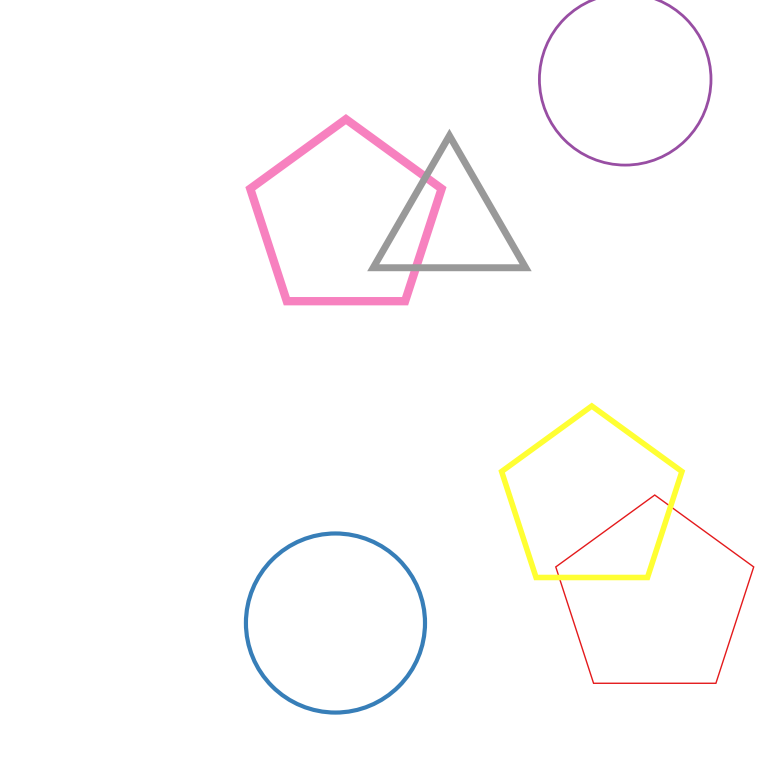[{"shape": "pentagon", "thickness": 0.5, "radius": 0.68, "center": [0.85, 0.222]}, {"shape": "circle", "thickness": 1.5, "radius": 0.58, "center": [0.436, 0.191]}, {"shape": "circle", "thickness": 1, "radius": 0.56, "center": [0.812, 0.897]}, {"shape": "pentagon", "thickness": 2, "radius": 0.62, "center": [0.769, 0.35]}, {"shape": "pentagon", "thickness": 3, "radius": 0.65, "center": [0.449, 0.715]}, {"shape": "triangle", "thickness": 2.5, "radius": 0.57, "center": [0.584, 0.709]}]